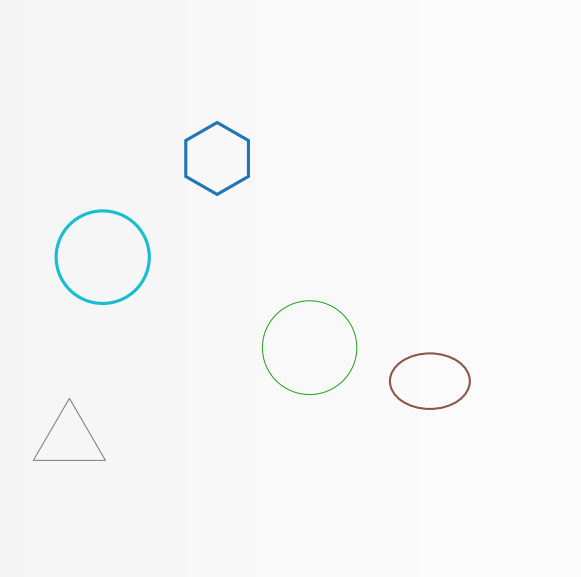[{"shape": "hexagon", "thickness": 1.5, "radius": 0.31, "center": [0.374, 0.725]}, {"shape": "circle", "thickness": 0.5, "radius": 0.41, "center": [0.533, 0.397]}, {"shape": "oval", "thickness": 1, "radius": 0.34, "center": [0.74, 0.339]}, {"shape": "triangle", "thickness": 0.5, "radius": 0.36, "center": [0.119, 0.238]}, {"shape": "circle", "thickness": 1.5, "radius": 0.4, "center": [0.177, 0.554]}]